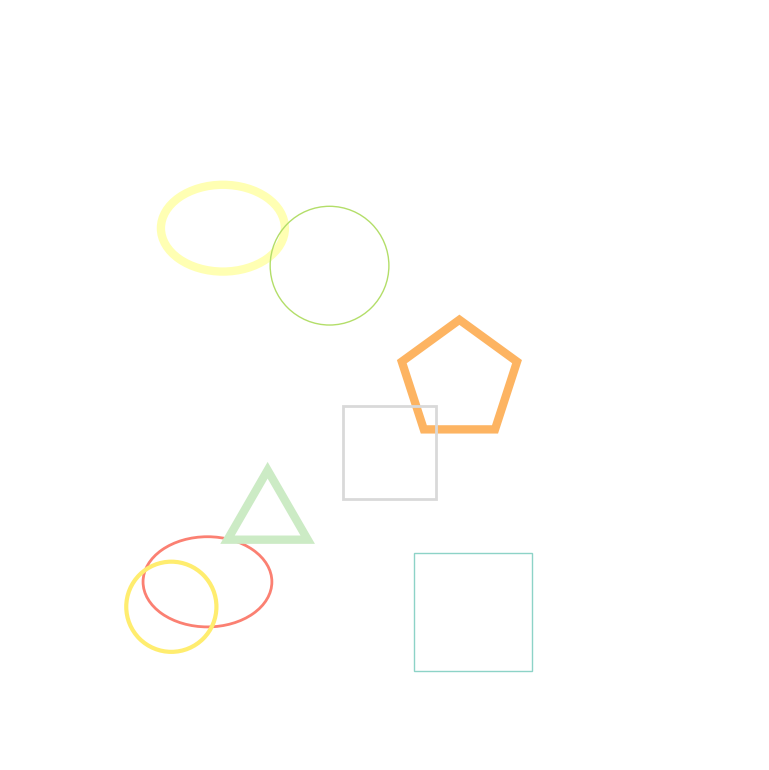[{"shape": "square", "thickness": 0.5, "radius": 0.38, "center": [0.614, 0.205]}, {"shape": "oval", "thickness": 3, "radius": 0.4, "center": [0.29, 0.704]}, {"shape": "oval", "thickness": 1, "radius": 0.42, "center": [0.269, 0.244]}, {"shape": "pentagon", "thickness": 3, "radius": 0.39, "center": [0.597, 0.506]}, {"shape": "circle", "thickness": 0.5, "radius": 0.39, "center": [0.428, 0.655]}, {"shape": "square", "thickness": 1, "radius": 0.3, "center": [0.506, 0.413]}, {"shape": "triangle", "thickness": 3, "radius": 0.3, "center": [0.348, 0.329]}, {"shape": "circle", "thickness": 1.5, "radius": 0.29, "center": [0.223, 0.212]}]